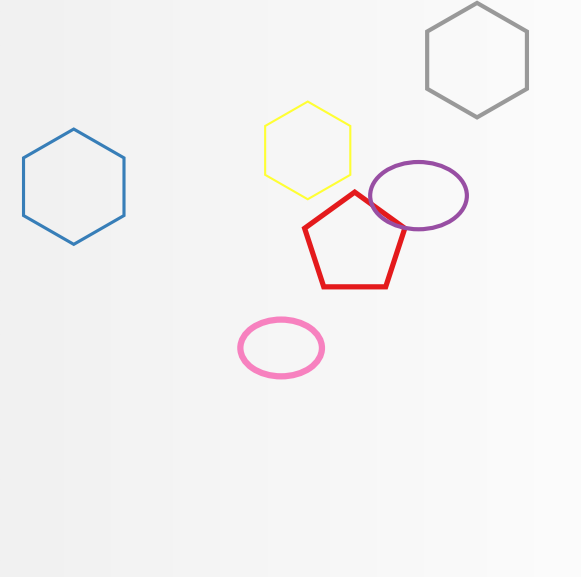[{"shape": "pentagon", "thickness": 2.5, "radius": 0.45, "center": [0.61, 0.576]}, {"shape": "hexagon", "thickness": 1.5, "radius": 0.5, "center": [0.127, 0.676]}, {"shape": "oval", "thickness": 2, "radius": 0.42, "center": [0.72, 0.66]}, {"shape": "hexagon", "thickness": 1, "radius": 0.42, "center": [0.529, 0.739]}, {"shape": "oval", "thickness": 3, "radius": 0.35, "center": [0.484, 0.397]}, {"shape": "hexagon", "thickness": 2, "radius": 0.5, "center": [0.821, 0.895]}]